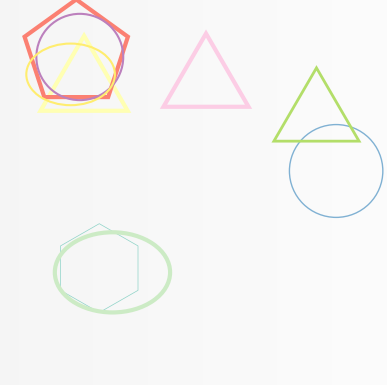[{"shape": "hexagon", "thickness": 0.5, "radius": 0.58, "center": [0.256, 0.304]}, {"shape": "triangle", "thickness": 3, "radius": 0.65, "center": [0.217, 0.777]}, {"shape": "pentagon", "thickness": 3, "radius": 0.7, "center": [0.197, 0.861]}, {"shape": "circle", "thickness": 1, "radius": 0.6, "center": [0.867, 0.556]}, {"shape": "triangle", "thickness": 2, "radius": 0.63, "center": [0.817, 0.697]}, {"shape": "triangle", "thickness": 3, "radius": 0.63, "center": [0.532, 0.786]}, {"shape": "circle", "thickness": 1.5, "radius": 0.56, "center": [0.206, 0.852]}, {"shape": "oval", "thickness": 3, "radius": 0.74, "center": [0.29, 0.293]}, {"shape": "oval", "thickness": 1.5, "radius": 0.57, "center": [0.182, 0.807]}]